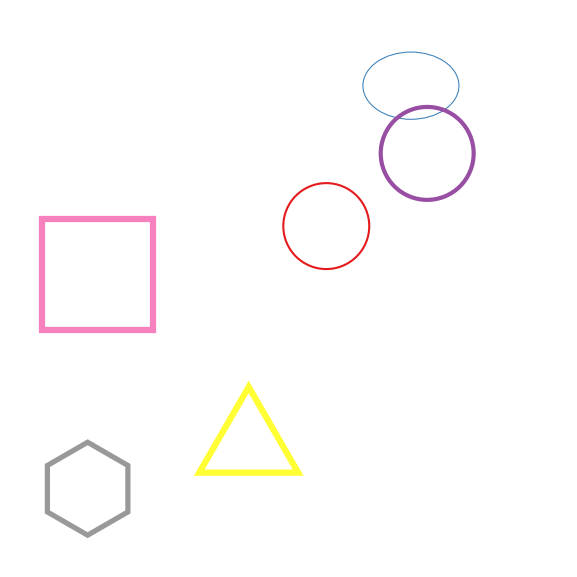[{"shape": "circle", "thickness": 1, "radius": 0.37, "center": [0.565, 0.608]}, {"shape": "oval", "thickness": 0.5, "radius": 0.42, "center": [0.712, 0.851]}, {"shape": "circle", "thickness": 2, "radius": 0.4, "center": [0.74, 0.733]}, {"shape": "triangle", "thickness": 3, "radius": 0.49, "center": [0.431, 0.23]}, {"shape": "square", "thickness": 3, "radius": 0.48, "center": [0.169, 0.523]}, {"shape": "hexagon", "thickness": 2.5, "radius": 0.4, "center": [0.152, 0.153]}]